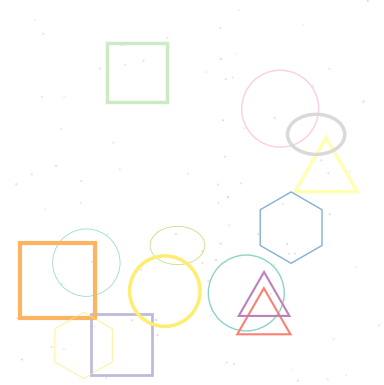[{"shape": "circle", "thickness": 1, "radius": 0.49, "center": [0.64, 0.239]}, {"shape": "circle", "thickness": 0.5, "radius": 0.44, "center": [0.224, 0.318]}, {"shape": "triangle", "thickness": 2.5, "radius": 0.47, "center": [0.847, 0.549]}, {"shape": "square", "thickness": 2, "radius": 0.39, "center": [0.316, 0.105]}, {"shape": "triangle", "thickness": 1.5, "radius": 0.4, "center": [0.685, 0.172]}, {"shape": "hexagon", "thickness": 1, "radius": 0.46, "center": [0.756, 0.409]}, {"shape": "square", "thickness": 3, "radius": 0.49, "center": [0.149, 0.27]}, {"shape": "oval", "thickness": 0.5, "radius": 0.36, "center": [0.461, 0.362]}, {"shape": "circle", "thickness": 1, "radius": 0.5, "center": [0.728, 0.718]}, {"shape": "oval", "thickness": 2.5, "radius": 0.37, "center": [0.821, 0.651]}, {"shape": "triangle", "thickness": 1.5, "radius": 0.38, "center": [0.686, 0.217]}, {"shape": "square", "thickness": 2.5, "radius": 0.39, "center": [0.356, 0.811]}, {"shape": "circle", "thickness": 2.5, "radius": 0.46, "center": [0.428, 0.244]}, {"shape": "hexagon", "thickness": 0.5, "radius": 0.43, "center": [0.217, 0.103]}]